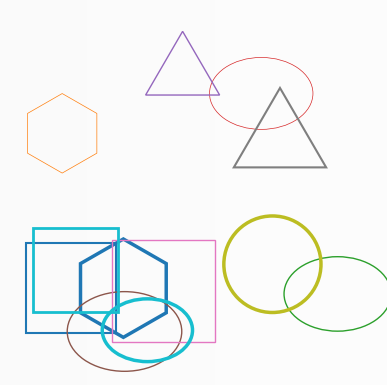[{"shape": "square", "thickness": 1.5, "radius": 0.58, "center": [0.183, 0.251]}, {"shape": "hexagon", "thickness": 2.5, "radius": 0.64, "center": [0.318, 0.251]}, {"shape": "hexagon", "thickness": 0.5, "radius": 0.52, "center": [0.16, 0.654]}, {"shape": "oval", "thickness": 1, "radius": 0.69, "center": [0.871, 0.237]}, {"shape": "oval", "thickness": 0.5, "radius": 0.67, "center": [0.674, 0.757]}, {"shape": "triangle", "thickness": 1, "radius": 0.55, "center": [0.471, 0.808]}, {"shape": "oval", "thickness": 1, "radius": 0.74, "center": [0.321, 0.139]}, {"shape": "square", "thickness": 1, "radius": 0.66, "center": [0.422, 0.244]}, {"shape": "triangle", "thickness": 1.5, "radius": 0.69, "center": [0.723, 0.634]}, {"shape": "circle", "thickness": 2.5, "radius": 0.63, "center": [0.703, 0.314]}, {"shape": "square", "thickness": 2, "radius": 0.55, "center": [0.196, 0.299]}, {"shape": "oval", "thickness": 2.5, "radius": 0.58, "center": [0.38, 0.142]}]